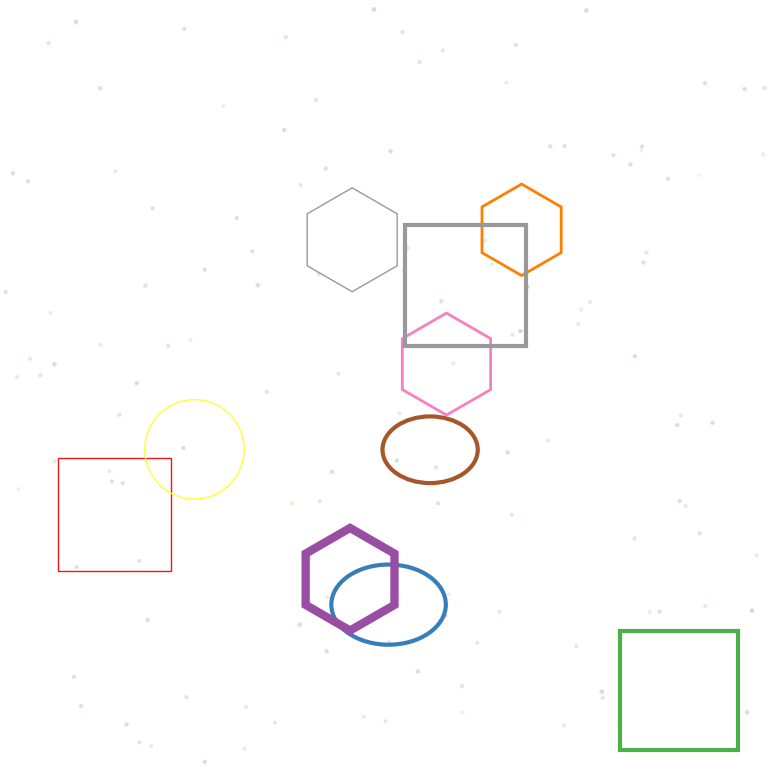[{"shape": "square", "thickness": 0.5, "radius": 0.36, "center": [0.149, 0.332]}, {"shape": "oval", "thickness": 1.5, "radius": 0.37, "center": [0.505, 0.215]}, {"shape": "square", "thickness": 1.5, "radius": 0.38, "center": [0.882, 0.103]}, {"shape": "hexagon", "thickness": 3, "radius": 0.33, "center": [0.455, 0.248]}, {"shape": "hexagon", "thickness": 1, "radius": 0.3, "center": [0.677, 0.702]}, {"shape": "circle", "thickness": 0.5, "radius": 0.32, "center": [0.253, 0.416]}, {"shape": "oval", "thickness": 1.5, "radius": 0.31, "center": [0.559, 0.416]}, {"shape": "hexagon", "thickness": 1, "radius": 0.33, "center": [0.58, 0.527]}, {"shape": "hexagon", "thickness": 0.5, "radius": 0.34, "center": [0.457, 0.689]}, {"shape": "square", "thickness": 1.5, "radius": 0.39, "center": [0.604, 0.63]}]